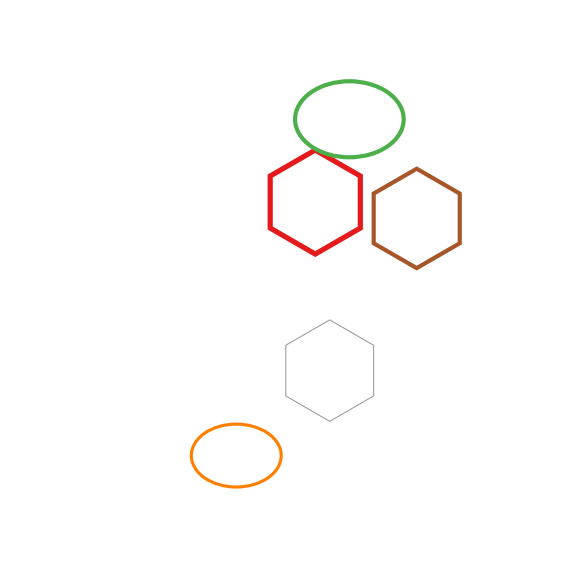[{"shape": "hexagon", "thickness": 2.5, "radius": 0.45, "center": [0.546, 0.649]}, {"shape": "oval", "thickness": 2, "radius": 0.47, "center": [0.605, 0.793]}, {"shape": "oval", "thickness": 1.5, "radius": 0.39, "center": [0.409, 0.21]}, {"shape": "hexagon", "thickness": 2, "radius": 0.43, "center": [0.722, 0.621]}, {"shape": "hexagon", "thickness": 0.5, "radius": 0.44, "center": [0.571, 0.357]}]